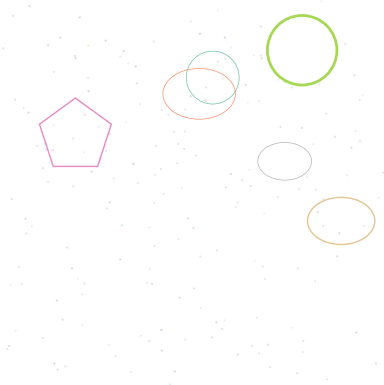[{"shape": "circle", "thickness": 0.5, "radius": 0.34, "center": [0.552, 0.799]}, {"shape": "oval", "thickness": 0.5, "radius": 0.47, "center": [0.517, 0.756]}, {"shape": "pentagon", "thickness": 1, "radius": 0.49, "center": [0.196, 0.647]}, {"shape": "circle", "thickness": 2, "radius": 0.45, "center": [0.785, 0.869]}, {"shape": "oval", "thickness": 1, "radius": 0.44, "center": [0.886, 0.426]}, {"shape": "oval", "thickness": 0.5, "radius": 0.35, "center": [0.739, 0.581]}]